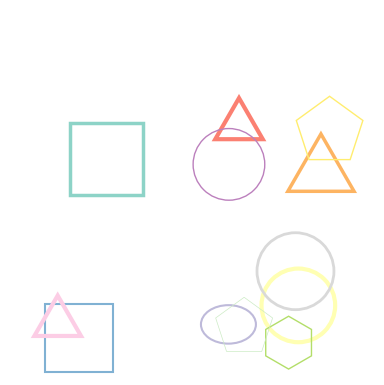[{"shape": "square", "thickness": 2.5, "radius": 0.47, "center": [0.276, 0.586]}, {"shape": "circle", "thickness": 3, "radius": 0.48, "center": [0.775, 0.207]}, {"shape": "oval", "thickness": 1.5, "radius": 0.36, "center": [0.593, 0.157]}, {"shape": "triangle", "thickness": 3, "radius": 0.36, "center": [0.621, 0.674]}, {"shape": "square", "thickness": 1.5, "radius": 0.44, "center": [0.205, 0.123]}, {"shape": "triangle", "thickness": 2.5, "radius": 0.5, "center": [0.834, 0.553]}, {"shape": "hexagon", "thickness": 1, "radius": 0.34, "center": [0.75, 0.11]}, {"shape": "triangle", "thickness": 3, "radius": 0.35, "center": [0.15, 0.162]}, {"shape": "circle", "thickness": 2, "radius": 0.5, "center": [0.767, 0.296]}, {"shape": "circle", "thickness": 1, "radius": 0.47, "center": [0.595, 0.573]}, {"shape": "pentagon", "thickness": 0.5, "radius": 0.39, "center": [0.634, 0.15]}, {"shape": "pentagon", "thickness": 1, "radius": 0.45, "center": [0.856, 0.659]}]